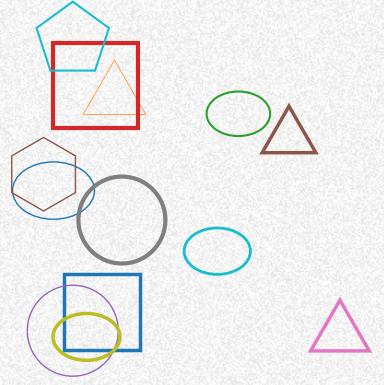[{"shape": "oval", "thickness": 1, "radius": 0.53, "center": [0.139, 0.505]}, {"shape": "square", "thickness": 2.5, "radius": 0.49, "center": [0.266, 0.189]}, {"shape": "triangle", "thickness": 0.5, "radius": 0.47, "center": [0.297, 0.75]}, {"shape": "oval", "thickness": 1.5, "radius": 0.41, "center": [0.619, 0.704]}, {"shape": "square", "thickness": 3, "radius": 0.55, "center": [0.248, 0.778]}, {"shape": "circle", "thickness": 1, "radius": 0.59, "center": [0.189, 0.141]}, {"shape": "hexagon", "thickness": 1, "radius": 0.48, "center": [0.113, 0.547]}, {"shape": "triangle", "thickness": 2.5, "radius": 0.4, "center": [0.751, 0.644]}, {"shape": "triangle", "thickness": 2.5, "radius": 0.44, "center": [0.883, 0.133]}, {"shape": "circle", "thickness": 3, "radius": 0.56, "center": [0.317, 0.428]}, {"shape": "oval", "thickness": 2.5, "radius": 0.43, "center": [0.225, 0.125]}, {"shape": "oval", "thickness": 2, "radius": 0.43, "center": [0.564, 0.348]}, {"shape": "pentagon", "thickness": 1.5, "radius": 0.49, "center": [0.189, 0.897]}]